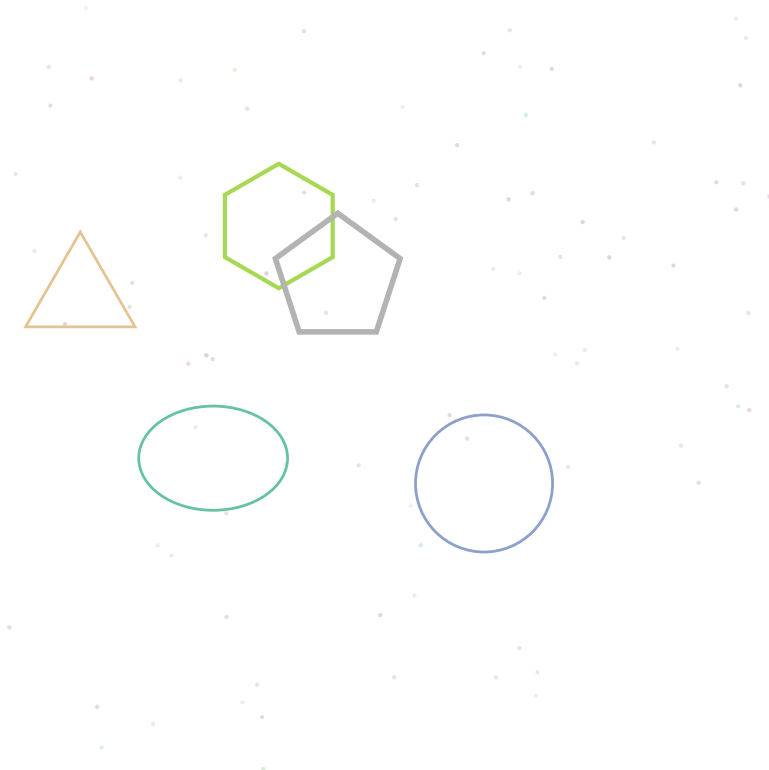[{"shape": "oval", "thickness": 1, "radius": 0.48, "center": [0.277, 0.405]}, {"shape": "circle", "thickness": 1, "radius": 0.45, "center": [0.629, 0.372]}, {"shape": "hexagon", "thickness": 1.5, "radius": 0.4, "center": [0.362, 0.706]}, {"shape": "triangle", "thickness": 1, "radius": 0.41, "center": [0.104, 0.617]}, {"shape": "pentagon", "thickness": 2, "radius": 0.43, "center": [0.439, 0.638]}]